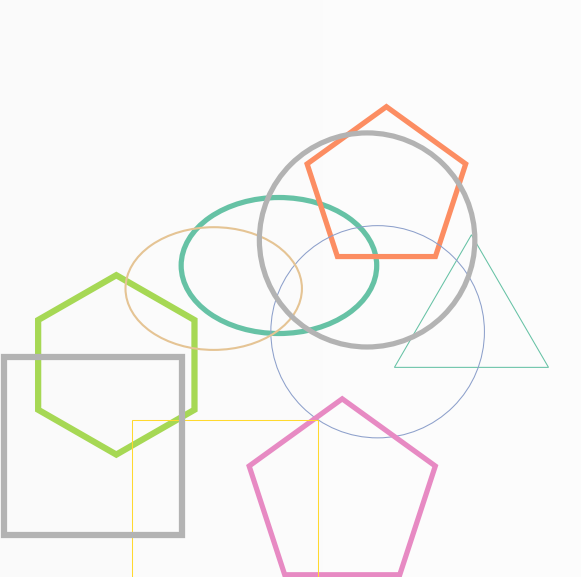[{"shape": "oval", "thickness": 2.5, "radius": 0.84, "center": [0.48, 0.539]}, {"shape": "triangle", "thickness": 0.5, "radius": 0.77, "center": [0.811, 0.44]}, {"shape": "pentagon", "thickness": 2.5, "radius": 0.72, "center": [0.665, 0.671]}, {"shape": "circle", "thickness": 0.5, "radius": 0.92, "center": [0.65, 0.425]}, {"shape": "pentagon", "thickness": 2.5, "radius": 0.84, "center": [0.589, 0.14]}, {"shape": "hexagon", "thickness": 3, "radius": 0.78, "center": [0.2, 0.367]}, {"shape": "square", "thickness": 0.5, "radius": 0.8, "center": [0.387, 0.111]}, {"shape": "oval", "thickness": 1, "radius": 0.76, "center": [0.368, 0.499]}, {"shape": "circle", "thickness": 2.5, "radius": 0.93, "center": [0.632, 0.584]}, {"shape": "square", "thickness": 3, "radius": 0.77, "center": [0.16, 0.227]}]